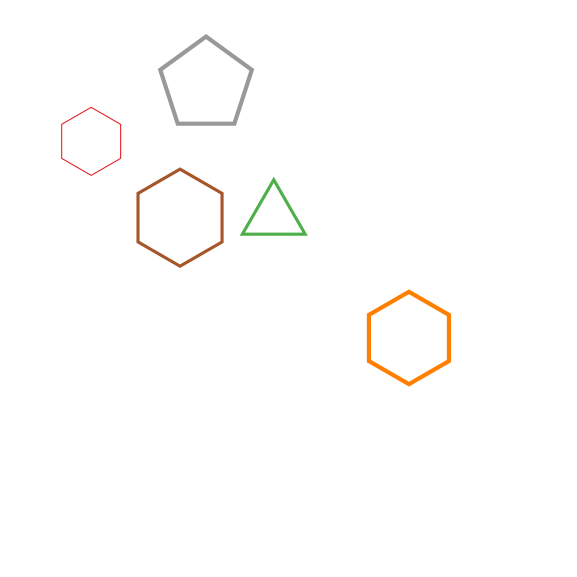[{"shape": "hexagon", "thickness": 0.5, "radius": 0.29, "center": [0.158, 0.754]}, {"shape": "triangle", "thickness": 1.5, "radius": 0.31, "center": [0.474, 0.625]}, {"shape": "hexagon", "thickness": 2, "radius": 0.4, "center": [0.708, 0.414]}, {"shape": "hexagon", "thickness": 1.5, "radius": 0.42, "center": [0.312, 0.622]}, {"shape": "pentagon", "thickness": 2, "radius": 0.42, "center": [0.357, 0.852]}]